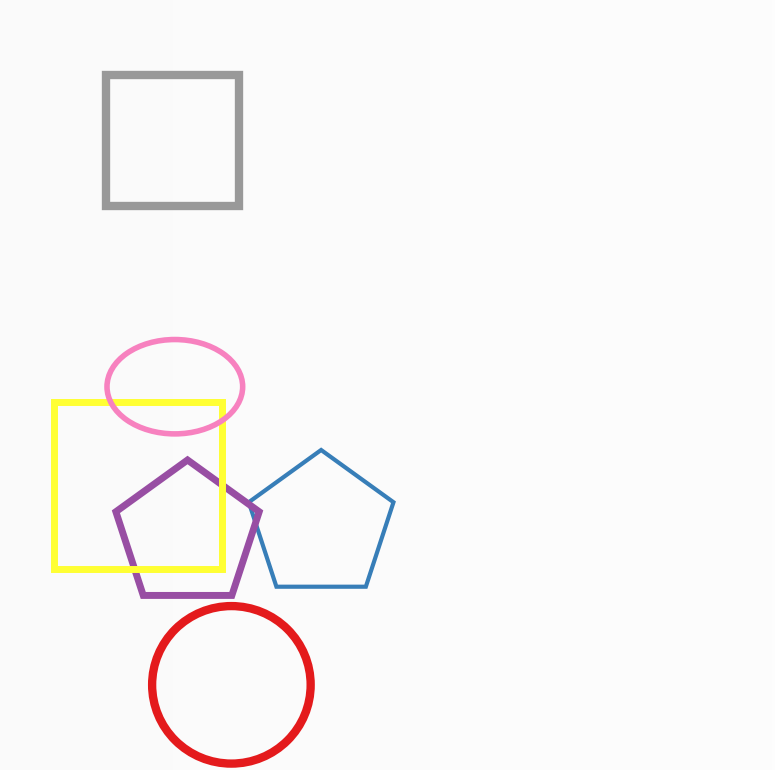[{"shape": "circle", "thickness": 3, "radius": 0.51, "center": [0.299, 0.111]}, {"shape": "pentagon", "thickness": 1.5, "radius": 0.49, "center": [0.414, 0.317]}, {"shape": "pentagon", "thickness": 2.5, "radius": 0.49, "center": [0.242, 0.305]}, {"shape": "square", "thickness": 2.5, "radius": 0.54, "center": [0.179, 0.37]}, {"shape": "oval", "thickness": 2, "radius": 0.44, "center": [0.226, 0.498]}, {"shape": "square", "thickness": 3, "radius": 0.43, "center": [0.223, 0.818]}]